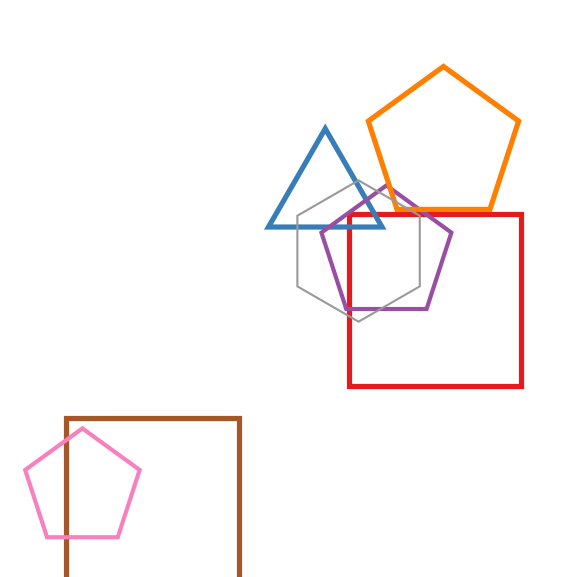[{"shape": "square", "thickness": 2.5, "radius": 0.74, "center": [0.753, 0.479]}, {"shape": "triangle", "thickness": 2.5, "radius": 0.57, "center": [0.563, 0.663]}, {"shape": "pentagon", "thickness": 2, "radius": 0.59, "center": [0.669, 0.56]}, {"shape": "pentagon", "thickness": 2.5, "radius": 0.68, "center": [0.768, 0.747]}, {"shape": "square", "thickness": 2.5, "radius": 0.75, "center": [0.264, 0.125]}, {"shape": "pentagon", "thickness": 2, "radius": 0.52, "center": [0.143, 0.153]}, {"shape": "hexagon", "thickness": 1, "radius": 0.61, "center": [0.621, 0.564]}]